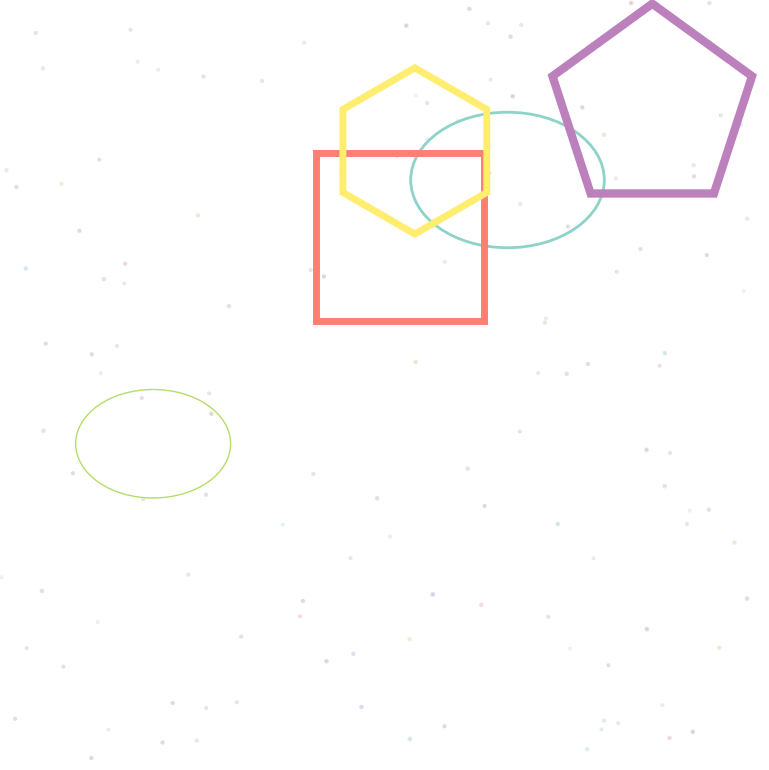[{"shape": "oval", "thickness": 1, "radius": 0.63, "center": [0.659, 0.766]}, {"shape": "square", "thickness": 2.5, "radius": 0.54, "center": [0.52, 0.693]}, {"shape": "oval", "thickness": 0.5, "radius": 0.5, "center": [0.199, 0.424]}, {"shape": "pentagon", "thickness": 3, "radius": 0.68, "center": [0.847, 0.859]}, {"shape": "hexagon", "thickness": 2.5, "radius": 0.54, "center": [0.539, 0.804]}]